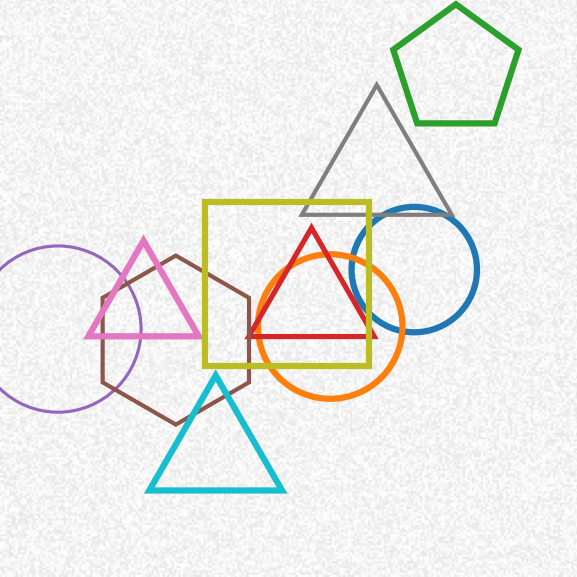[{"shape": "circle", "thickness": 3, "radius": 0.54, "center": [0.717, 0.532]}, {"shape": "circle", "thickness": 3, "radius": 0.63, "center": [0.572, 0.434]}, {"shape": "pentagon", "thickness": 3, "radius": 0.57, "center": [0.789, 0.878]}, {"shape": "triangle", "thickness": 2.5, "radius": 0.63, "center": [0.539, 0.479]}, {"shape": "circle", "thickness": 1.5, "radius": 0.72, "center": [0.1, 0.429]}, {"shape": "hexagon", "thickness": 2, "radius": 0.73, "center": [0.304, 0.41]}, {"shape": "triangle", "thickness": 3, "radius": 0.55, "center": [0.249, 0.472]}, {"shape": "triangle", "thickness": 2, "radius": 0.75, "center": [0.652, 0.702]}, {"shape": "square", "thickness": 3, "radius": 0.71, "center": [0.497, 0.507]}, {"shape": "triangle", "thickness": 3, "radius": 0.66, "center": [0.374, 0.216]}]